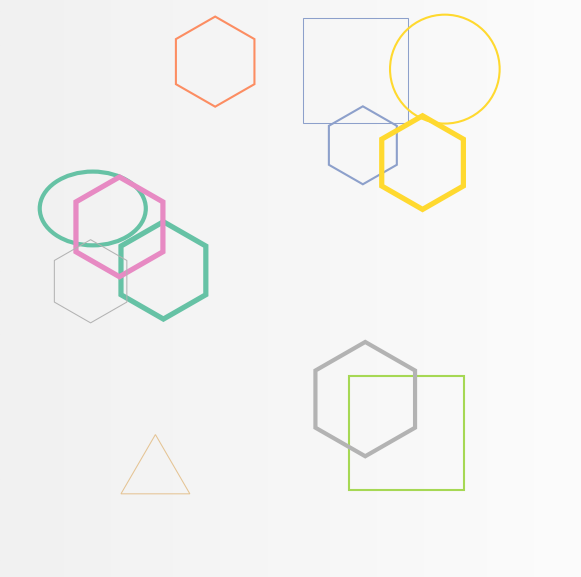[{"shape": "hexagon", "thickness": 2.5, "radius": 0.42, "center": [0.281, 0.531]}, {"shape": "oval", "thickness": 2, "radius": 0.46, "center": [0.16, 0.638]}, {"shape": "hexagon", "thickness": 1, "radius": 0.39, "center": [0.37, 0.892]}, {"shape": "square", "thickness": 0.5, "radius": 0.45, "center": [0.611, 0.877]}, {"shape": "hexagon", "thickness": 1, "radius": 0.34, "center": [0.624, 0.748]}, {"shape": "hexagon", "thickness": 2.5, "radius": 0.43, "center": [0.205, 0.606]}, {"shape": "square", "thickness": 1, "radius": 0.49, "center": [0.699, 0.249]}, {"shape": "hexagon", "thickness": 2.5, "radius": 0.41, "center": [0.727, 0.718]}, {"shape": "circle", "thickness": 1, "radius": 0.47, "center": [0.765, 0.879]}, {"shape": "triangle", "thickness": 0.5, "radius": 0.34, "center": [0.267, 0.178]}, {"shape": "hexagon", "thickness": 2, "radius": 0.49, "center": [0.628, 0.308]}, {"shape": "hexagon", "thickness": 0.5, "radius": 0.36, "center": [0.156, 0.512]}]